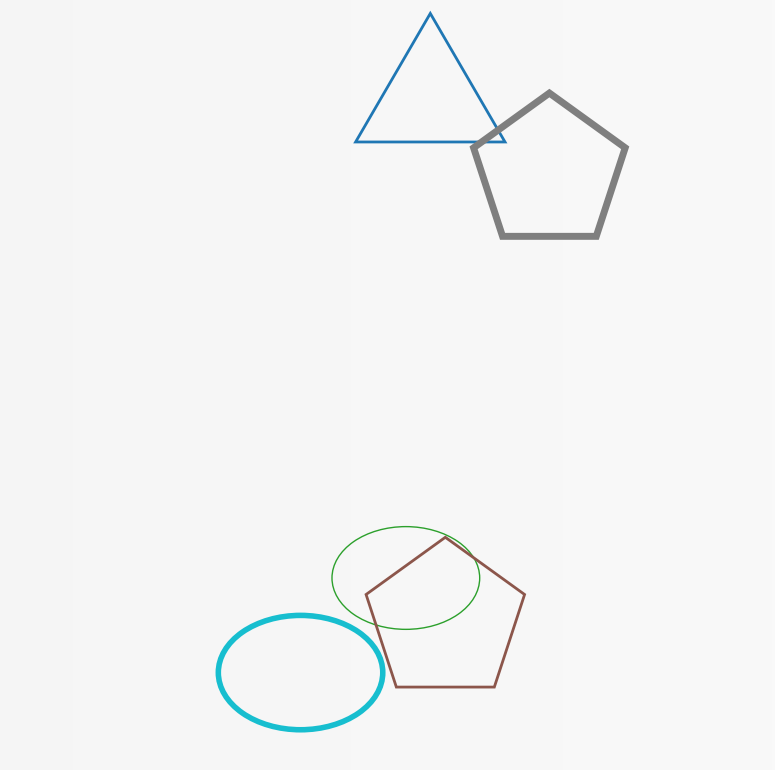[{"shape": "triangle", "thickness": 1, "radius": 0.56, "center": [0.555, 0.871]}, {"shape": "oval", "thickness": 0.5, "radius": 0.48, "center": [0.524, 0.249]}, {"shape": "pentagon", "thickness": 1, "radius": 0.54, "center": [0.575, 0.195]}, {"shape": "pentagon", "thickness": 2.5, "radius": 0.51, "center": [0.709, 0.776]}, {"shape": "oval", "thickness": 2, "radius": 0.53, "center": [0.388, 0.127]}]